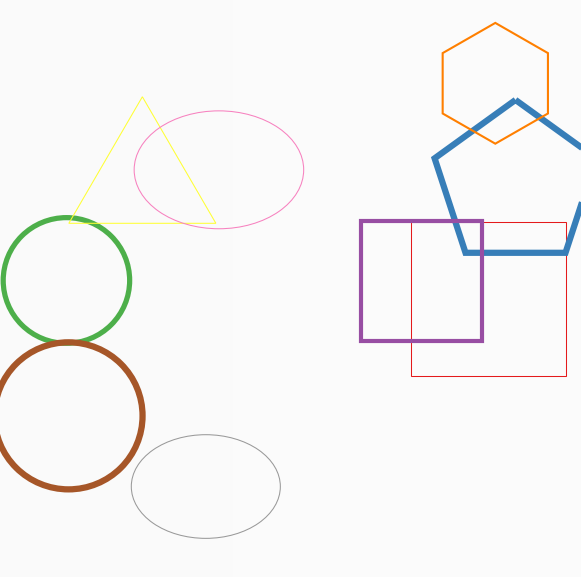[{"shape": "square", "thickness": 0.5, "radius": 0.67, "center": [0.84, 0.482]}, {"shape": "pentagon", "thickness": 3, "radius": 0.73, "center": [0.887, 0.68]}, {"shape": "circle", "thickness": 2.5, "radius": 0.54, "center": [0.114, 0.514]}, {"shape": "square", "thickness": 2, "radius": 0.52, "center": [0.725, 0.512]}, {"shape": "hexagon", "thickness": 1, "radius": 0.52, "center": [0.852, 0.855]}, {"shape": "triangle", "thickness": 0.5, "radius": 0.73, "center": [0.245, 0.685]}, {"shape": "circle", "thickness": 3, "radius": 0.64, "center": [0.118, 0.279]}, {"shape": "oval", "thickness": 0.5, "radius": 0.73, "center": [0.377, 0.705]}, {"shape": "oval", "thickness": 0.5, "radius": 0.64, "center": [0.354, 0.157]}]